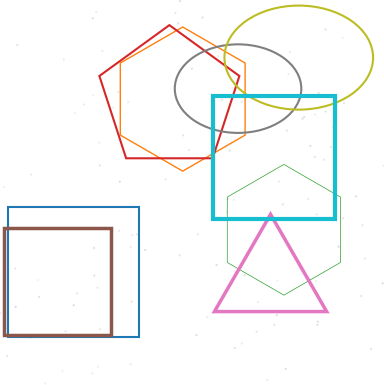[{"shape": "square", "thickness": 1.5, "radius": 0.84, "center": [0.191, 0.293]}, {"shape": "hexagon", "thickness": 1, "radius": 0.94, "center": [0.475, 0.743]}, {"shape": "hexagon", "thickness": 0.5, "radius": 0.85, "center": [0.737, 0.403]}, {"shape": "pentagon", "thickness": 1.5, "radius": 0.96, "center": [0.44, 0.744]}, {"shape": "square", "thickness": 2.5, "radius": 0.69, "center": [0.149, 0.27]}, {"shape": "triangle", "thickness": 2.5, "radius": 0.84, "center": [0.703, 0.275]}, {"shape": "oval", "thickness": 1.5, "radius": 0.82, "center": [0.618, 0.77]}, {"shape": "oval", "thickness": 1.5, "radius": 0.97, "center": [0.776, 0.85]}, {"shape": "square", "thickness": 3, "radius": 0.79, "center": [0.711, 0.591]}]